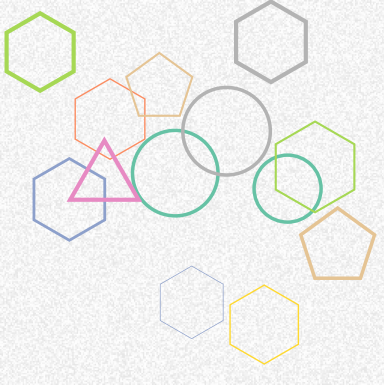[{"shape": "circle", "thickness": 2.5, "radius": 0.44, "center": [0.747, 0.51]}, {"shape": "circle", "thickness": 2.5, "radius": 0.56, "center": [0.455, 0.55]}, {"shape": "hexagon", "thickness": 1, "radius": 0.52, "center": [0.286, 0.691]}, {"shape": "hexagon", "thickness": 2, "radius": 0.53, "center": [0.18, 0.482]}, {"shape": "hexagon", "thickness": 0.5, "radius": 0.47, "center": [0.498, 0.215]}, {"shape": "triangle", "thickness": 3, "radius": 0.51, "center": [0.271, 0.532]}, {"shape": "hexagon", "thickness": 1.5, "radius": 0.59, "center": [0.818, 0.566]}, {"shape": "hexagon", "thickness": 3, "radius": 0.5, "center": [0.104, 0.865]}, {"shape": "hexagon", "thickness": 1, "radius": 0.51, "center": [0.686, 0.157]}, {"shape": "pentagon", "thickness": 2.5, "radius": 0.5, "center": [0.877, 0.359]}, {"shape": "pentagon", "thickness": 1.5, "radius": 0.45, "center": [0.414, 0.772]}, {"shape": "circle", "thickness": 2.5, "radius": 0.57, "center": [0.589, 0.659]}, {"shape": "hexagon", "thickness": 3, "radius": 0.52, "center": [0.704, 0.891]}]